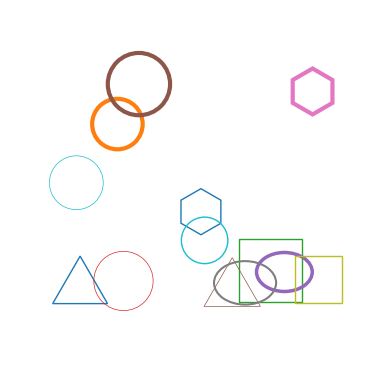[{"shape": "triangle", "thickness": 1, "radius": 0.41, "center": [0.208, 0.253]}, {"shape": "hexagon", "thickness": 1, "radius": 0.3, "center": [0.522, 0.45]}, {"shape": "circle", "thickness": 3, "radius": 0.33, "center": [0.305, 0.678]}, {"shape": "square", "thickness": 1, "radius": 0.41, "center": [0.702, 0.298]}, {"shape": "circle", "thickness": 0.5, "radius": 0.39, "center": [0.321, 0.27]}, {"shape": "oval", "thickness": 2.5, "radius": 0.36, "center": [0.739, 0.294]}, {"shape": "triangle", "thickness": 0.5, "radius": 0.42, "center": [0.603, 0.246]}, {"shape": "circle", "thickness": 3, "radius": 0.4, "center": [0.361, 0.782]}, {"shape": "hexagon", "thickness": 3, "radius": 0.3, "center": [0.812, 0.762]}, {"shape": "oval", "thickness": 1.5, "radius": 0.4, "center": [0.637, 0.265]}, {"shape": "square", "thickness": 1, "radius": 0.31, "center": [0.828, 0.274]}, {"shape": "circle", "thickness": 1, "radius": 0.3, "center": [0.531, 0.376]}, {"shape": "circle", "thickness": 0.5, "radius": 0.35, "center": [0.198, 0.525]}]